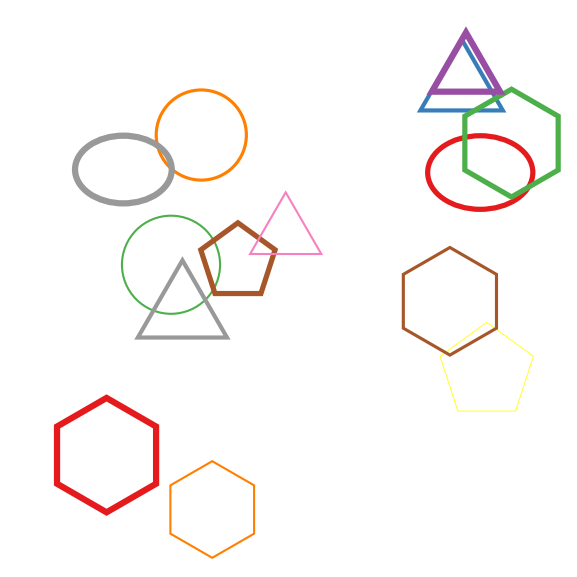[{"shape": "oval", "thickness": 2.5, "radius": 0.46, "center": [0.832, 0.7]}, {"shape": "hexagon", "thickness": 3, "radius": 0.5, "center": [0.185, 0.211]}, {"shape": "triangle", "thickness": 2, "radius": 0.41, "center": [0.799, 0.849]}, {"shape": "circle", "thickness": 1, "radius": 0.42, "center": [0.296, 0.541]}, {"shape": "hexagon", "thickness": 2.5, "radius": 0.47, "center": [0.886, 0.751]}, {"shape": "triangle", "thickness": 3, "radius": 0.34, "center": [0.807, 0.875]}, {"shape": "circle", "thickness": 1.5, "radius": 0.39, "center": [0.349, 0.765]}, {"shape": "hexagon", "thickness": 1, "radius": 0.42, "center": [0.368, 0.117]}, {"shape": "pentagon", "thickness": 0.5, "radius": 0.42, "center": [0.843, 0.356]}, {"shape": "hexagon", "thickness": 1.5, "radius": 0.47, "center": [0.779, 0.477]}, {"shape": "pentagon", "thickness": 2.5, "radius": 0.34, "center": [0.412, 0.546]}, {"shape": "triangle", "thickness": 1, "radius": 0.36, "center": [0.495, 0.595]}, {"shape": "oval", "thickness": 3, "radius": 0.42, "center": [0.214, 0.706]}, {"shape": "triangle", "thickness": 2, "radius": 0.45, "center": [0.316, 0.459]}]